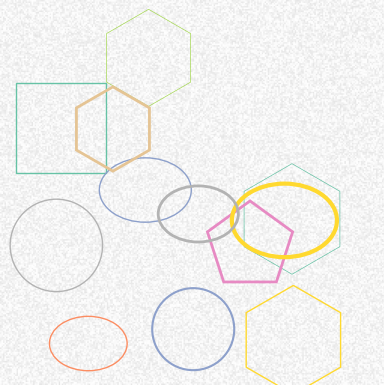[{"shape": "square", "thickness": 1, "radius": 0.58, "center": [0.159, 0.668]}, {"shape": "hexagon", "thickness": 0.5, "radius": 0.72, "center": [0.758, 0.431]}, {"shape": "oval", "thickness": 1, "radius": 0.5, "center": [0.229, 0.108]}, {"shape": "oval", "thickness": 1, "radius": 0.6, "center": [0.377, 0.506]}, {"shape": "circle", "thickness": 1.5, "radius": 0.53, "center": [0.502, 0.145]}, {"shape": "pentagon", "thickness": 2, "radius": 0.58, "center": [0.649, 0.362]}, {"shape": "hexagon", "thickness": 0.5, "radius": 0.63, "center": [0.386, 0.85]}, {"shape": "oval", "thickness": 3, "radius": 0.68, "center": [0.739, 0.428]}, {"shape": "hexagon", "thickness": 1, "radius": 0.71, "center": [0.762, 0.117]}, {"shape": "hexagon", "thickness": 2, "radius": 0.55, "center": [0.293, 0.665]}, {"shape": "oval", "thickness": 2, "radius": 0.52, "center": [0.515, 0.444]}, {"shape": "circle", "thickness": 1, "radius": 0.6, "center": [0.146, 0.363]}]